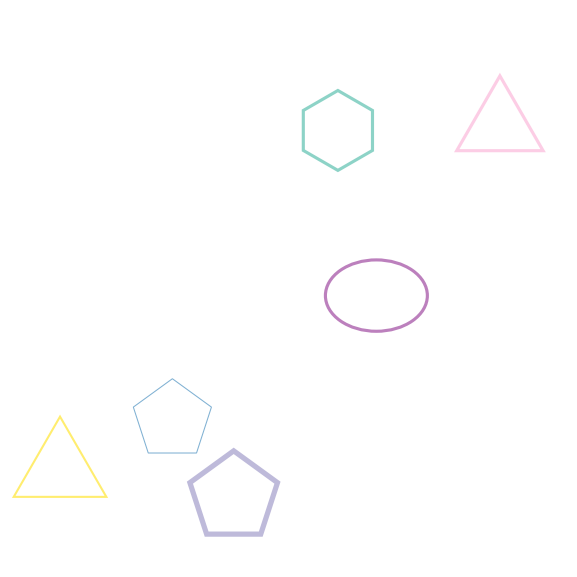[{"shape": "hexagon", "thickness": 1.5, "radius": 0.35, "center": [0.585, 0.773]}, {"shape": "pentagon", "thickness": 2.5, "radius": 0.4, "center": [0.405, 0.139]}, {"shape": "pentagon", "thickness": 0.5, "radius": 0.36, "center": [0.299, 0.272]}, {"shape": "triangle", "thickness": 1.5, "radius": 0.43, "center": [0.866, 0.781]}, {"shape": "oval", "thickness": 1.5, "radius": 0.44, "center": [0.652, 0.487]}, {"shape": "triangle", "thickness": 1, "radius": 0.46, "center": [0.104, 0.185]}]